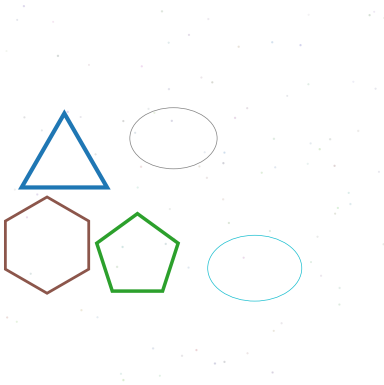[{"shape": "triangle", "thickness": 3, "radius": 0.64, "center": [0.167, 0.577]}, {"shape": "pentagon", "thickness": 2.5, "radius": 0.56, "center": [0.357, 0.334]}, {"shape": "hexagon", "thickness": 2, "radius": 0.62, "center": [0.122, 0.363]}, {"shape": "oval", "thickness": 0.5, "radius": 0.57, "center": [0.451, 0.641]}, {"shape": "oval", "thickness": 0.5, "radius": 0.61, "center": [0.662, 0.303]}]